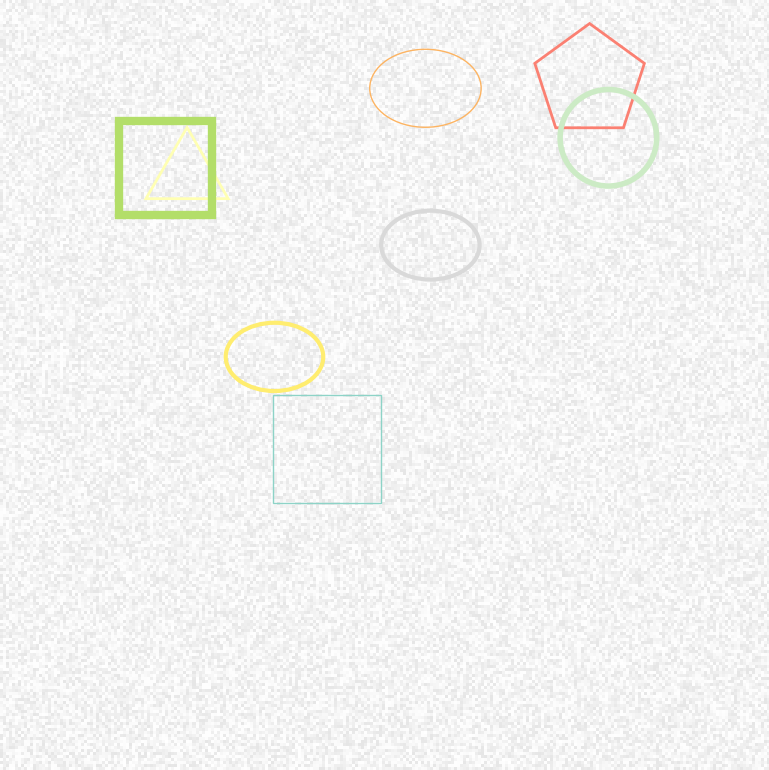[{"shape": "square", "thickness": 0.5, "radius": 0.35, "center": [0.425, 0.417]}, {"shape": "triangle", "thickness": 1, "radius": 0.31, "center": [0.243, 0.773]}, {"shape": "pentagon", "thickness": 1, "radius": 0.37, "center": [0.766, 0.895]}, {"shape": "oval", "thickness": 0.5, "radius": 0.36, "center": [0.553, 0.885]}, {"shape": "square", "thickness": 3, "radius": 0.3, "center": [0.215, 0.782]}, {"shape": "oval", "thickness": 1.5, "radius": 0.32, "center": [0.559, 0.682]}, {"shape": "circle", "thickness": 2, "radius": 0.31, "center": [0.79, 0.821]}, {"shape": "oval", "thickness": 1.5, "radius": 0.32, "center": [0.356, 0.537]}]